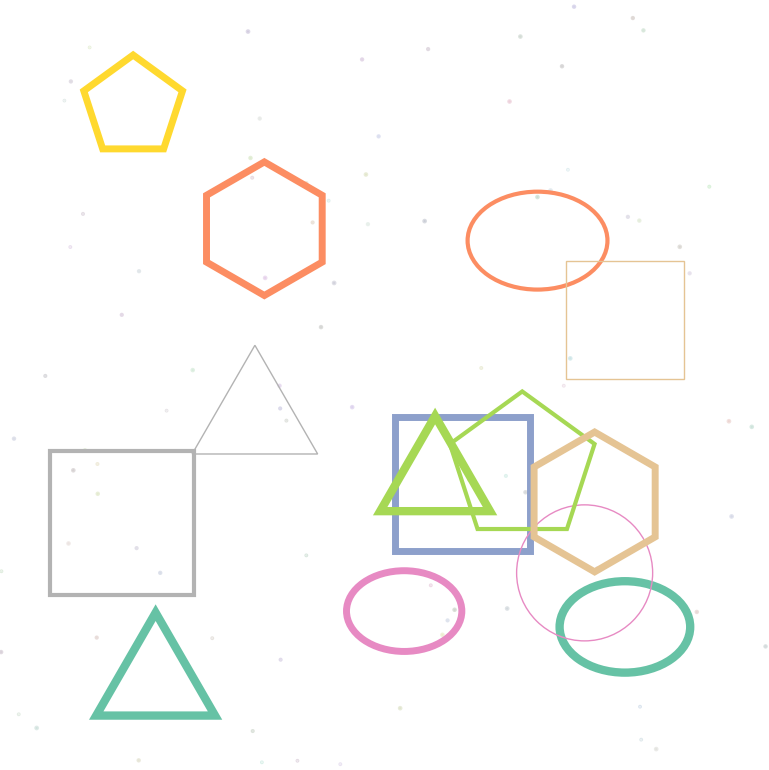[{"shape": "oval", "thickness": 3, "radius": 0.42, "center": [0.812, 0.186]}, {"shape": "triangle", "thickness": 3, "radius": 0.45, "center": [0.202, 0.115]}, {"shape": "hexagon", "thickness": 2.5, "radius": 0.43, "center": [0.343, 0.703]}, {"shape": "oval", "thickness": 1.5, "radius": 0.45, "center": [0.698, 0.687]}, {"shape": "square", "thickness": 2.5, "radius": 0.44, "center": [0.601, 0.371]}, {"shape": "circle", "thickness": 0.5, "radius": 0.44, "center": [0.759, 0.256]}, {"shape": "oval", "thickness": 2.5, "radius": 0.37, "center": [0.525, 0.206]}, {"shape": "triangle", "thickness": 3, "radius": 0.41, "center": [0.565, 0.377]}, {"shape": "pentagon", "thickness": 1.5, "radius": 0.49, "center": [0.678, 0.393]}, {"shape": "pentagon", "thickness": 2.5, "radius": 0.34, "center": [0.173, 0.861]}, {"shape": "hexagon", "thickness": 2.5, "radius": 0.45, "center": [0.772, 0.348]}, {"shape": "square", "thickness": 0.5, "radius": 0.38, "center": [0.812, 0.585]}, {"shape": "square", "thickness": 1.5, "radius": 0.47, "center": [0.159, 0.32]}, {"shape": "triangle", "thickness": 0.5, "radius": 0.47, "center": [0.331, 0.457]}]